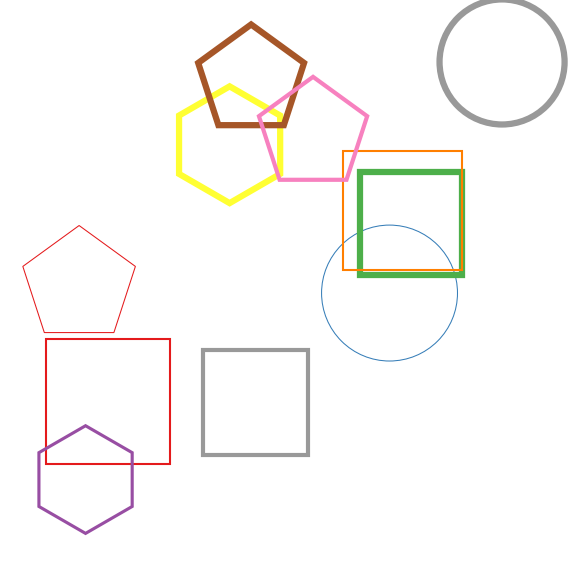[{"shape": "pentagon", "thickness": 0.5, "radius": 0.51, "center": [0.137, 0.506]}, {"shape": "square", "thickness": 1, "radius": 0.54, "center": [0.187, 0.304]}, {"shape": "circle", "thickness": 0.5, "radius": 0.59, "center": [0.675, 0.492]}, {"shape": "square", "thickness": 3, "radius": 0.44, "center": [0.711, 0.612]}, {"shape": "hexagon", "thickness": 1.5, "radius": 0.47, "center": [0.148, 0.169]}, {"shape": "square", "thickness": 1, "radius": 0.51, "center": [0.697, 0.635]}, {"shape": "hexagon", "thickness": 3, "radius": 0.51, "center": [0.398, 0.749]}, {"shape": "pentagon", "thickness": 3, "radius": 0.48, "center": [0.435, 0.86]}, {"shape": "pentagon", "thickness": 2, "radius": 0.49, "center": [0.542, 0.768]}, {"shape": "circle", "thickness": 3, "radius": 0.54, "center": [0.869, 0.892]}, {"shape": "square", "thickness": 2, "radius": 0.46, "center": [0.442, 0.302]}]